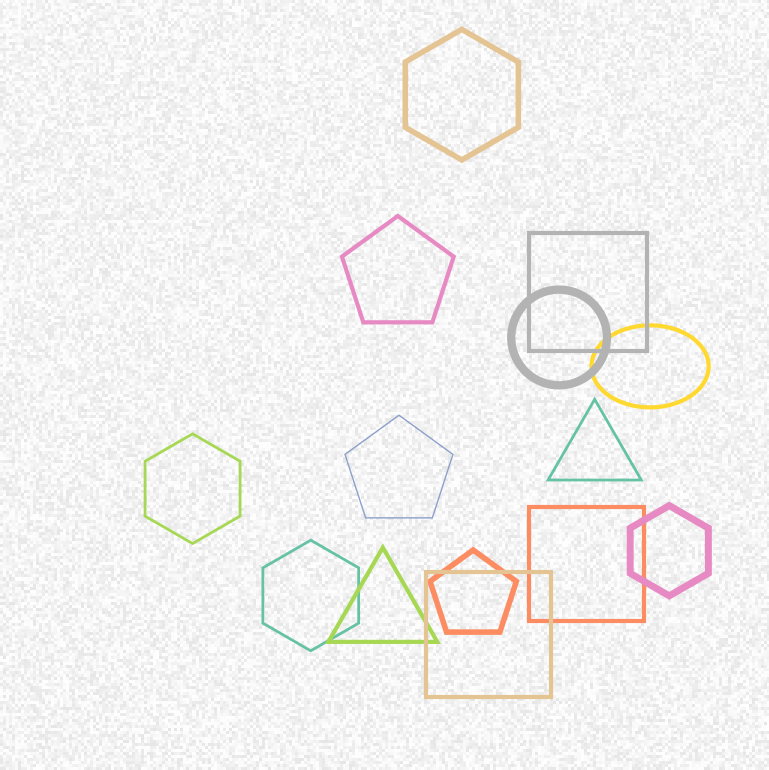[{"shape": "triangle", "thickness": 1, "radius": 0.35, "center": [0.772, 0.412]}, {"shape": "hexagon", "thickness": 1, "radius": 0.36, "center": [0.404, 0.227]}, {"shape": "pentagon", "thickness": 2, "radius": 0.29, "center": [0.615, 0.227]}, {"shape": "square", "thickness": 1.5, "radius": 0.37, "center": [0.762, 0.267]}, {"shape": "pentagon", "thickness": 0.5, "radius": 0.37, "center": [0.518, 0.387]}, {"shape": "pentagon", "thickness": 1.5, "radius": 0.38, "center": [0.517, 0.643]}, {"shape": "hexagon", "thickness": 2.5, "radius": 0.29, "center": [0.869, 0.285]}, {"shape": "triangle", "thickness": 1.5, "radius": 0.41, "center": [0.497, 0.207]}, {"shape": "hexagon", "thickness": 1, "radius": 0.36, "center": [0.25, 0.365]}, {"shape": "oval", "thickness": 1.5, "radius": 0.38, "center": [0.844, 0.524]}, {"shape": "hexagon", "thickness": 2, "radius": 0.42, "center": [0.6, 0.877]}, {"shape": "square", "thickness": 1.5, "radius": 0.4, "center": [0.634, 0.176]}, {"shape": "circle", "thickness": 3, "radius": 0.31, "center": [0.726, 0.562]}, {"shape": "square", "thickness": 1.5, "radius": 0.38, "center": [0.764, 0.62]}]